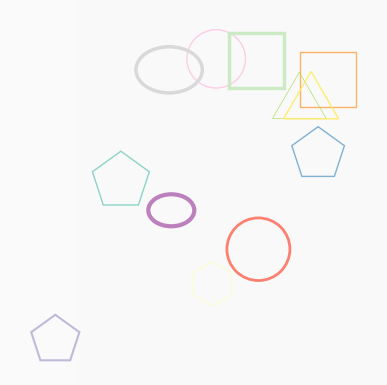[{"shape": "pentagon", "thickness": 1, "radius": 0.39, "center": [0.312, 0.53]}, {"shape": "hexagon", "thickness": 0.5, "radius": 0.29, "center": [0.549, 0.263]}, {"shape": "pentagon", "thickness": 1.5, "radius": 0.33, "center": [0.143, 0.117]}, {"shape": "circle", "thickness": 2, "radius": 0.41, "center": [0.667, 0.353]}, {"shape": "pentagon", "thickness": 1, "radius": 0.36, "center": [0.821, 0.6]}, {"shape": "square", "thickness": 1, "radius": 0.36, "center": [0.848, 0.794]}, {"shape": "triangle", "thickness": 0.5, "radius": 0.4, "center": [0.772, 0.732]}, {"shape": "circle", "thickness": 1, "radius": 0.38, "center": [0.558, 0.847]}, {"shape": "oval", "thickness": 2.5, "radius": 0.43, "center": [0.437, 0.819]}, {"shape": "oval", "thickness": 3, "radius": 0.3, "center": [0.442, 0.454]}, {"shape": "square", "thickness": 2.5, "radius": 0.36, "center": [0.662, 0.844]}, {"shape": "triangle", "thickness": 1, "radius": 0.41, "center": [0.803, 0.732]}]